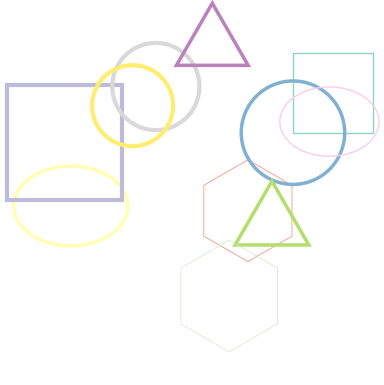[{"shape": "square", "thickness": 1, "radius": 0.52, "center": [0.866, 0.758]}, {"shape": "oval", "thickness": 2.5, "radius": 0.74, "center": [0.184, 0.465]}, {"shape": "square", "thickness": 3, "radius": 0.75, "center": [0.168, 0.629]}, {"shape": "hexagon", "thickness": 0.5, "radius": 0.66, "center": [0.644, 0.453]}, {"shape": "circle", "thickness": 2.5, "radius": 0.67, "center": [0.761, 0.655]}, {"shape": "triangle", "thickness": 2.5, "radius": 0.55, "center": [0.706, 0.419]}, {"shape": "oval", "thickness": 1, "radius": 0.64, "center": [0.856, 0.684]}, {"shape": "circle", "thickness": 3, "radius": 0.57, "center": [0.405, 0.775]}, {"shape": "triangle", "thickness": 2.5, "radius": 0.54, "center": [0.551, 0.884]}, {"shape": "hexagon", "thickness": 0.5, "radius": 0.72, "center": [0.595, 0.231]}, {"shape": "circle", "thickness": 3, "radius": 0.53, "center": [0.344, 0.725]}]